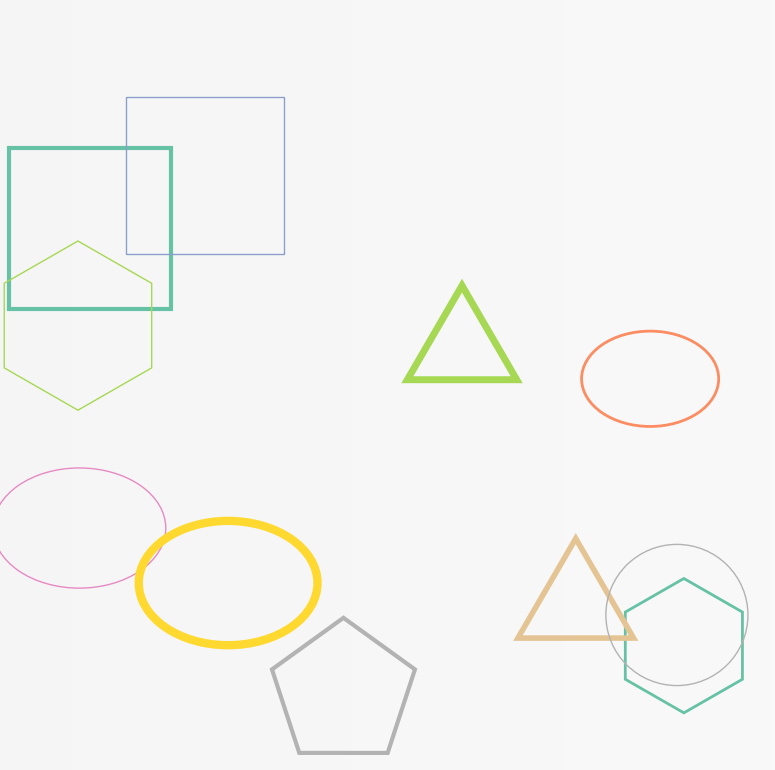[{"shape": "square", "thickness": 1.5, "radius": 0.52, "center": [0.116, 0.703]}, {"shape": "hexagon", "thickness": 1, "radius": 0.44, "center": [0.882, 0.161]}, {"shape": "oval", "thickness": 1, "radius": 0.44, "center": [0.839, 0.508]}, {"shape": "square", "thickness": 0.5, "radius": 0.51, "center": [0.264, 0.773]}, {"shape": "oval", "thickness": 0.5, "radius": 0.56, "center": [0.102, 0.314]}, {"shape": "hexagon", "thickness": 0.5, "radius": 0.55, "center": [0.101, 0.577]}, {"shape": "triangle", "thickness": 2.5, "radius": 0.41, "center": [0.596, 0.548]}, {"shape": "oval", "thickness": 3, "radius": 0.58, "center": [0.294, 0.243]}, {"shape": "triangle", "thickness": 2, "radius": 0.43, "center": [0.743, 0.214]}, {"shape": "circle", "thickness": 0.5, "radius": 0.46, "center": [0.873, 0.201]}, {"shape": "pentagon", "thickness": 1.5, "radius": 0.48, "center": [0.443, 0.101]}]